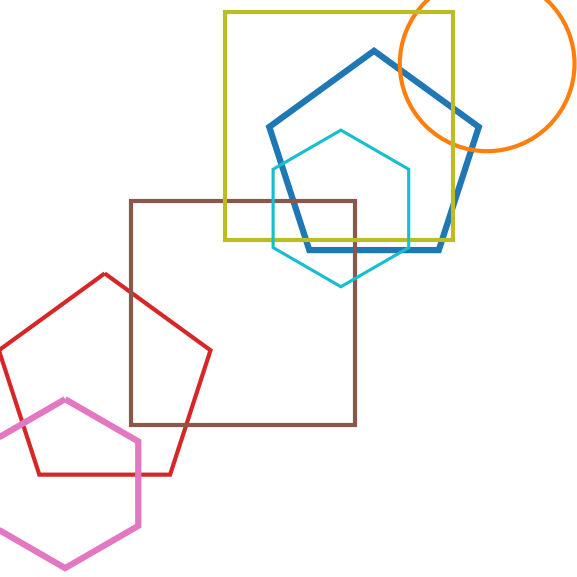[{"shape": "pentagon", "thickness": 3, "radius": 0.95, "center": [0.648, 0.72]}, {"shape": "circle", "thickness": 2, "radius": 0.76, "center": [0.844, 0.889]}, {"shape": "pentagon", "thickness": 2, "radius": 0.96, "center": [0.181, 0.333]}, {"shape": "square", "thickness": 2, "radius": 0.97, "center": [0.421, 0.457]}, {"shape": "hexagon", "thickness": 3, "radius": 0.73, "center": [0.113, 0.162]}, {"shape": "square", "thickness": 2, "radius": 0.99, "center": [0.587, 0.781]}, {"shape": "hexagon", "thickness": 1.5, "radius": 0.68, "center": [0.59, 0.638]}]